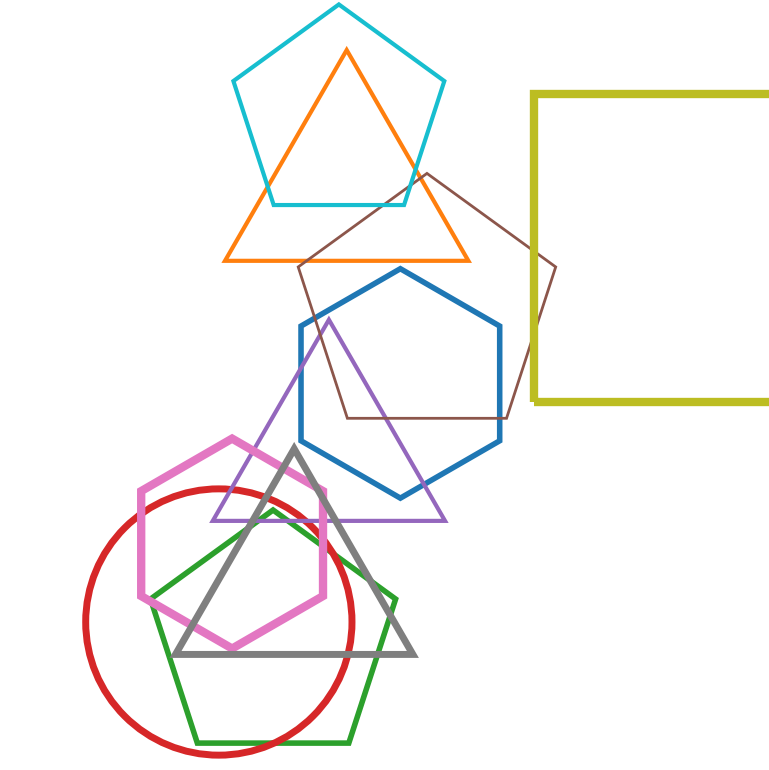[{"shape": "hexagon", "thickness": 2, "radius": 0.74, "center": [0.52, 0.502]}, {"shape": "triangle", "thickness": 1.5, "radius": 0.91, "center": [0.45, 0.753]}, {"shape": "pentagon", "thickness": 2, "radius": 0.84, "center": [0.355, 0.17]}, {"shape": "circle", "thickness": 2.5, "radius": 0.86, "center": [0.284, 0.192]}, {"shape": "triangle", "thickness": 1.5, "radius": 0.87, "center": [0.427, 0.411]}, {"shape": "pentagon", "thickness": 1, "radius": 0.88, "center": [0.554, 0.599]}, {"shape": "hexagon", "thickness": 3, "radius": 0.68, "center": [0.301, 0.294]}, {"shape": "triangle", "thickness": 2.5, "radius": 0.89, "center": [0.382, 0.239]}, {"shape": "square", "thickness": 3, "radius": 1.0, "center": [0.893, 0.678]}, {"shape": "pentagon", "thickness": 1.5, "radius": 0.72, "center": [0.44, 0.85]}]